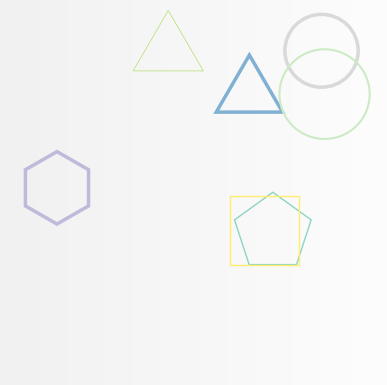[{"shape": "pentagon", "thickness": 1, "radius": 0.52, "center": [0.704, 0.397]}, {"shape": "hexagon", "thickness": 2.5, "radius": 0.47, "center": [0.147, 0.512]}, {"shape": "triangle", "thickness": 2.5, "radius": 0.49, "center": [0.644, 0.758]}, {"shape": "triangle", "thickness": 0.5, "radius": 0.52, "center": [0.434, 0.868]}, {"shape": "circle", "thickness": 2.5, "radius": 0.47, "center": [0.83, 0.868]}, {"shape": "circle", "thickness": 1.5, "radius": 0.58, "center": [0.838, 0.756]}, {"shape": "square", "thickness": 1, "radius": 0.45, "center": [0.683, 0.402]}]